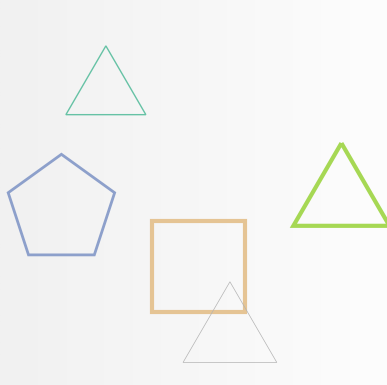[{"shape": "triangle", "thickness": 1, "radius": 0.6, "center": [0.273, 0.762]}, {"shape": "pentagon", "thickness": 2, "radius": 0.72, "center": [0.158, 0.455]}, {"shape": "triangle", "thickness": 3, "radius": 0.72, "center": [0.881, 0.485]}, {"shape": "square", "thickness": 3, "radius": 0.6, "center": [0.512, 0.308]}, {"shape": "triangle", "thickness": 0.5, "radius": 0.7, "center": [0.593, 0.128]}]